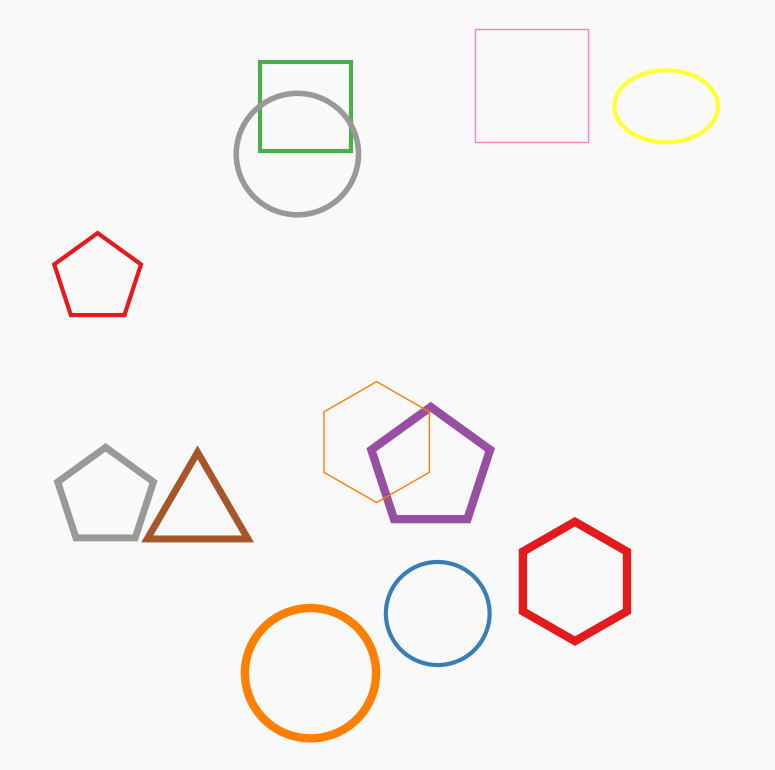[{"shape": "pentagon", "thickness": 1.5, "radius": 0.29, "center": [0.126, 0.638]}, {"shape": "hexagon", "thickness": 3, "radius": 0.39, "center": [0.742, 0.245]}, {"shape": "circle", "thickness": 1.5, "radius": 0.33, "center": [0.565, 0.203]}, {"shape": "square", "thickness": 1.5, "radius": 0.29, "center": [0.394, 0.862]}, {"shape": "pentagon", "thickness": 3, "radius": 0.4, "center": [0.556, 0.391]}, {"shape": "hexagon", "thickness": 0.5, "radius": 0.39, "center": [0.486, 0.426]}, {"shape": "circle", "thickness": 3, "radius": 0.42, "center": [0.401, 0.126]}, {"shape": "oval", "thickness": 1.5, "radius": 0.33, "center": [0.86, 0.862]}, {"shape": "triangle", "thickness": 2.5, "radius": 0.38, "center": [0.255, 0.338]}, {"shape": "square", "thickness": 0.5, "radius": 0.37, "center": [0.686, 0.889]}, {"shape": "circle", "thickness": 2, "radius": 0.39, "center": [0.384, 0.8]}, {"shape": "pentagon", "thickness": 2.5, "radius": 0.32, "center": [0.136, 0.354]}]